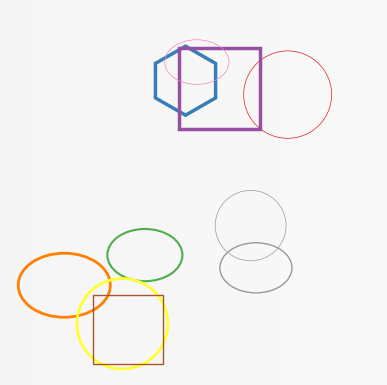[{"shape": "circle", "thickness": 0.5, "radius": 0.57, "center": [0.742, 0.754]}, {"shape": "hexagon", "thickness": 2.5, "radius": 0.45, "center": [0.479, 0.79]}, {"shape": "oval", "thickness": 1.5, "radius": 0.48, "center": [0.374, 0.337]}, {"shape": "square", "thickness": 2.5, "radius": 0.52, "center": [0.566, 0.77]}, {"shape": "oval", "thickness": 2, "radius": 0.59, "center": [0.166, 0.259]}, {"shape": "circle", "thickness": 2, "radius": 0.59, "center": [0.316, 0.159]}, {"shape": "square", "thickness": 1, "radius": 0.45, "center": [0.33, 0.145]}, {"shape": "oval", "thickness": 0.5, "radius": 0.41, "center": [0.508, 0.839]}, {"shape": "oval", "thickness": 1, "radius": 0.46, "center": [0.66, 0.304]}, {"shape": "circle", "thickness": 0.5, "radius": 0.46, "center": [0.647, 0.414]}]